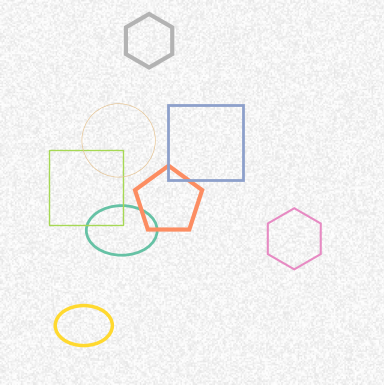[{"shape": "oval", "thickness": 2, "radius": 0.46, "center": [0.316, 0.402]}, {"shape": "pentagon", "thickness": 3, "radius": 0.46, "center": [0.438, 0.478]}, {"shape": "square", "thickness": 2, "radius": 0.49, "center": [0.533, 0.63]}, {"shape": "hexagon", "thickness": 1.5, "radius": 0.4, "center": [0.764, 0.38]}, {"shape": "square", "thickness": 1, "radius": 0.48, "center": [0.223, 0.513]}, {"shape": "oval", "thickness": 2.5, "radius": 0.37, "center": [0.218, 0.154]}, {"shape": "circle", "thickness": 0.5, "radius": 0.48, "center": [0.308, 0.635]}, {"shape": "hexagon", "thickness": 3, "radius": 0.35, "center": [0.387, 0.894]}]